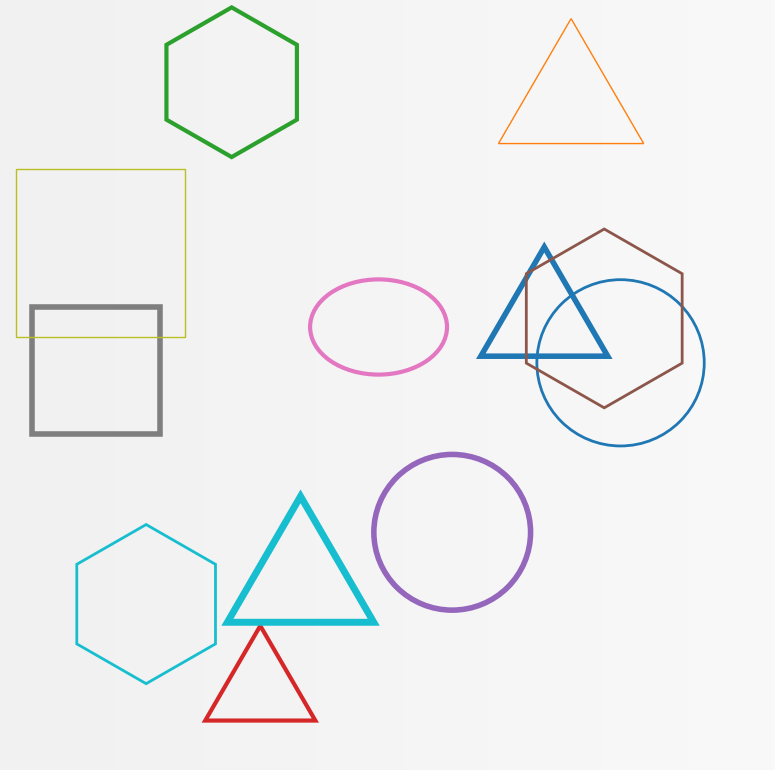[{"shape": "triangle", "thickness": 2, "radius": 0.47, "center": [0.702, 0.585]}, {"shape": "circle", "thickness": 1, "radius": 0.54, "center": [0.801, 0.529]}, {"shape": "triangle", "thickness": 0.5, "radius": 0.54, "center": [0.737, 0.868]}, {"shape": "hexagon", "thickness": 1.5, "radius": 0.49, "center": [0.299, 0.893]}, {"shape": "triangle", "thickness": 1.5, "radius": 0.41, "center": [0.336, 0.105]}, {"shape": "circle", "thickness": 2, "radius": 0.51, "center": [0.583, 0.309]}, {"shape": "hexagon", "thickness": 1, "radius": 0.58, "center": [0.78, 0.586]}, {"shape": "oval", "thickness": 1.5, "radius": 0.44, "center": [0.488, 0.575]}, {"shape": "square", "thickness": 2, "radius": 0.41, "center": [0.124, 0.519]}, {"shape": "square", "thickness": 0.5, "radius": 0.54, "center": [0.13, 0.671]}, {"shape": "triangle", "thickness": 2.5, "radius": 0.55, "center": [0.388, 0.246]}, {"shape": "hexagon", "thickness": 1, "radius": 0.52, "center": [0.189, 0.215]}]